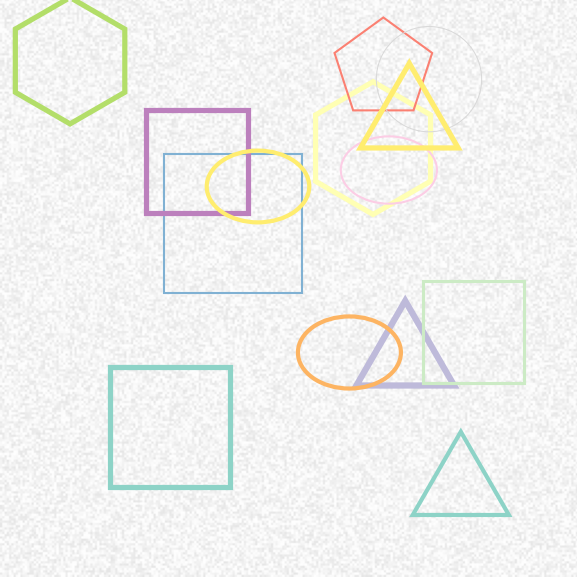[{"shape": "triangle", "thickness": 2, "radius": 0.48, "center": [0.798, 0.155]}, {"shape": "square", "thickness": 2.5, "radius": 0.52, "center": [0.294, 0.26]}, {"shape": "hexagon", "thickness": 2.5, "radius": 0.57, "center": [0.646, 0.743]}, {"shape": "triangle", "thickness": 3, "radius": 0.49, "center": [0.702, 0.38]}, {"shape": "pentagon", "thickness": 1, "radius": 0.44, "center": [0.664, 0.88]}, {"shape": "square", "thickness": 1, "radius": 0.6, "center": [0.404, 0.612]}, {"shape": "oval", "thickness": 2, "radius": 0.45, "center": [0.605, 0.389]}, {"shape": "hexagon", "thickness": 2.5, "radius": 0.55, "center": [0.121, 0.894]}, {"shape": "oval", "thickness": 1, "radius": 0.42, "center": [0.673, 0.705]}, {"shape": "circle", "thickness": 0.5, "radius": 0.46, "center": [0.743, 0.862]}, {"shape": "square", "thickness": 2.5, "radius": 0.44, "center": [0.341, 0.72]}, {"shape": "square", "thickness": 1.5, "radius": 0.44, "center": [0.82, 0.424]}, {"shape": "triangle", "thickness": 2.5, "radius": 0.49, "center": [0.709, 0.792]}, {"shape": "oval", "thickness": 2, "radius": 0.44, "center": [0.447, 0.676]}]